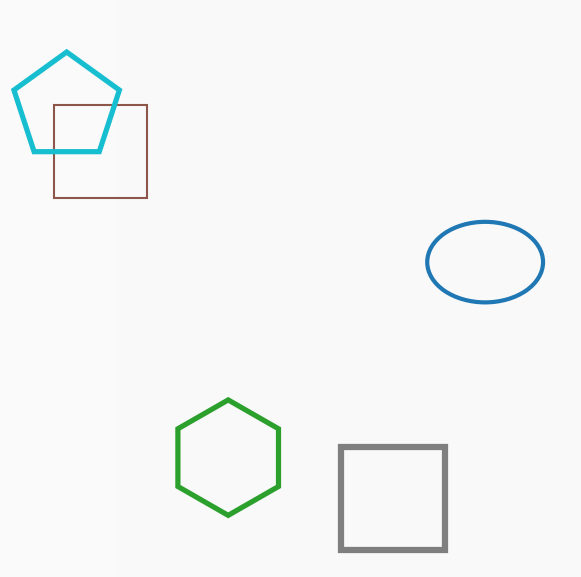[{"shape": "oval", "thickness": 2, "radius": 0.5, "center": [0.835, 0.545]}, {"shape": "hexagon", "thickness": 2.5, "radius": 0.5, "center": [0.393, 0.207]}, {"shape": "square", "thickness": 1, "radius": 0.4, "center": [0.173, 0.737]}, {"shape": "square", "thickness": 3, "radius": 0.45, "center": [0.676, 0.136]}, {"shape": "pentagon", "thickness": 2.5, "radius": 0.48, "center": [0.115, 0.814]}]